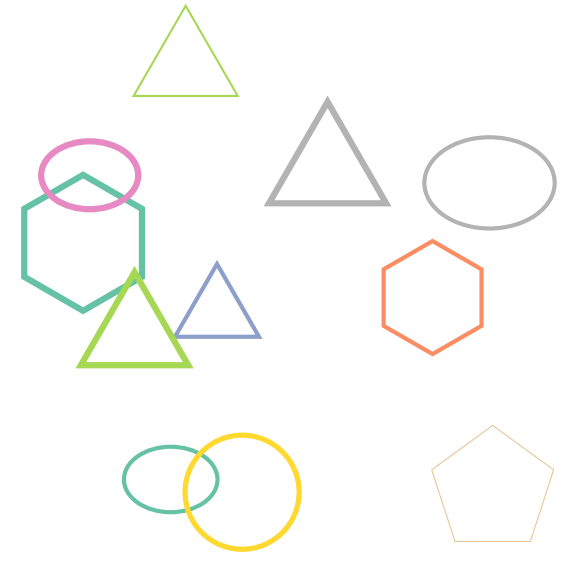[{"shape": "hexagon", "thickness": 3, "radius": 0.59, "center": [0.144, 0.579]}, {"shape": "oval", "thickness": 2, "radius": 0.41, "center": [0.296, 0.169]}, {"shape": "hexagon", "thickness": 2, "radius": 0.49, "center": [0.749, 0.484]}, {"shape": "triangle", "thickness": 2, "radius": 0.42, "center": [0.376, 0.458]}, {"shape": "oval", "thickness": 3, "radius": 0.42, "center": [0.155, 0.696]}, {"shape": "triangle", "thickness": 3, "radius": 0.54, "center": [0.233, 0.42]}, {"shape": "triangle", "thickness": 1, "radius": 0.52, "center": [0.321, 0.885]}, {"shape": "circle", "thickness": 2.5, "radius": 0.49, "center": [0.419, 0.147]}, {"shape": "pentagon", "thickness": 0.5, "radius": 0.55, "center": [0.853, 0.151]}, {"shape": "oval", "thickness": 2, "radius": 0.56, "center": [0.848, 0.682]}, {"shape": "triangle", "thickness": 3, "radius": 0.59, "center": [0.567, 0.706]}]